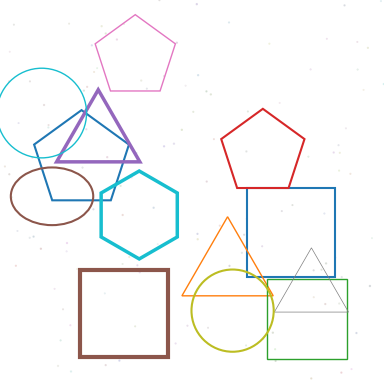[{"shape": "pentagon", "thickness": 1.5, "radius": 0.65, "center": [0.212, 0.584]}, {"shape": "square", "thickness": 1.5, "radius": 0.57, "center": [0.756, 0.396]}, {"shape": "triangle", "thickness": 1, "radius": 0.68, "center": [0.591, 0.3]}, {"shape": "square", "thickness": 1, "radius": 0.52, "center": [0.796, 0.172]}, {"shape": "pentagon", "thickness": 1.5, "radius": 0.57, "center": [0.683, 0.604]}, {"shape": "triangle", "thickness": 2.5, "radius": 0.62, "center": [0.255, 0.642]}, {"shape": "square", "thickness": 3, "radius": 0.57, "center": [0.322, 0.186]}, {"shape": "oval", "thickness": 1.5, "radius": 0.54, "center": [0.135, 0.49]}, {"shape": "pentagon", "thickness": 1, "radius": 0.55, "center": [0.351, 0.852]}, {"shape": "triangle", "thickness": 0.5, "radius": 0.56, "center": [0.809, 0.245]}, {"shape": "circle", "thickness": 1.5, "radius": 0.53, "center": [0.604, 0.193]}, {"shape": "circle", "thickness": 1, "radius": 0.58, "center": [0.108, 0.706]}, {"shape": "hexagon", "thickness": 2.5, "radius": 0.57, "center": [0.362, 0.442]}]